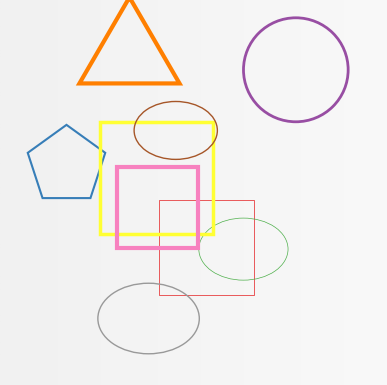[{"shape": "square", "thickness": 0.5, "radius": 0.61, "center": [0.532, 0.358]}, {"shape": "pentagon", "thickness": 1.5, "radius": 0.53, "center": [0.172, 0.571]}, {"shape": "oval", "thickness": 0.5, "radius": 0.58, "center": [0.628, 0.353]}, {"shape": "circle", "thickness": 2, "radius": 0.68, "center": [0.763, 0.819]}, {"shape": "triangle", "thickness": 3, "radius": 0.75, "center": [0.334, 0.858]}, {"shape": "square", "thickness": 2.5, "radius": 0.73, "center": [0.405, 0.537]}, {"shape": "oval", "thickness": 1, "radius": 0.54, "center": [0.454, 0.661]}, {"shape": "square", "thickness": 3, "radius": 0.52, "center": [0.406, 0.461]}, {"shape": "oval", "thickness": 1, "radius": 0.65, "center": [0.383, 0.173]}]